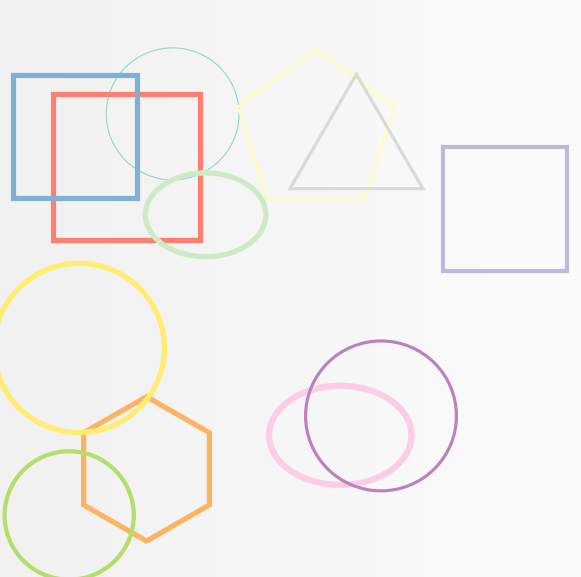[{"shape": "circle", "thickness": 0.5, "radius": 0.57, "center": [0.297, 0.802]}, {"shape": "pentagon", "thickness": 1, "radius": 0.71, "center": [0.544, 0.771]}, {"shape": "square", "thickness": 2, "radius": 0.53, "center": [0.869, 0.637]}, {"shape": "square", "thickness": 2.5, "radius": 0.63, "center": [0.218, 0.71]}, {"shape": "square", "thickness": 2.5, "radius": 0.53, "center": [0.129, 0.763]}, {"shape": "hexagon", "thickness": 2.5, "radius": 0.62, "center": [0.252, 0.187]}, {"shape": "circle", "thickness": 2, "radius": 0.56, "center": [0.119, 0.107]}, {"shape": "oval", "thickness": 3, "radius": 0.61, "center": [0.585, 0.245]}, {"shape": "triangle", "thickness": 1.5, "radius": 0.66, "center": [0.613, 0.739]}, {"shape": "circle", "thickness": 1.5, "radius": 0.65, "center": [0.655, 0.279]}, {"shape": "oval", "thickness": 2.5, "radius": 0.52, "center": [0.354, 0.627]}, {"shape": "circle", "thickness": 2.5, "radius": 0.73, "center": [0.136, 0.397]}]